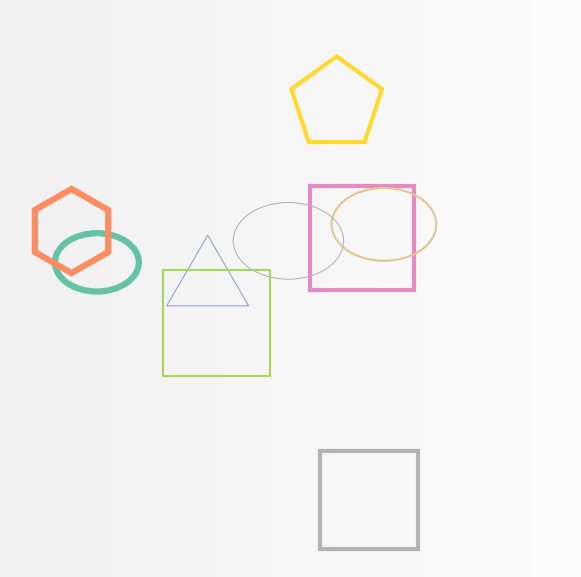[{"shape": "oval", "thickness": 3, "radius": 0.36, "center": [0.167, 0.545]}, {"shape": "hexagon", "thickness": 3, "radius": 0.36, "center": [0.123, 0.599]}, {"shape": "triangle", "thickness": 0.5, "radius": 0.41, "center": [0.357, 0.51]}, {"shape": "square", "thickness": 2, "radius": 0.45, "center": [0.623, 0.587]}, {"shape": "square", "thickness": 1, "radius": 0.46, "center": [0.373, 0.44]}, {"shape": "pentagon", "thickness": 2, "radius": 0.41, "center": [0.579, 0.82]}, {"shape": "oval", "thickness": 1, "radius": 0.45, "center": [0.661, 0.611]}, {"shape": "square", "thickness": 2, "radius": 0.42, "center": [0.634, 0.133]}, {"shape": "oval", "thickness": 0.5, "radius": 0.47, "center": [0.496, 0.582]}]